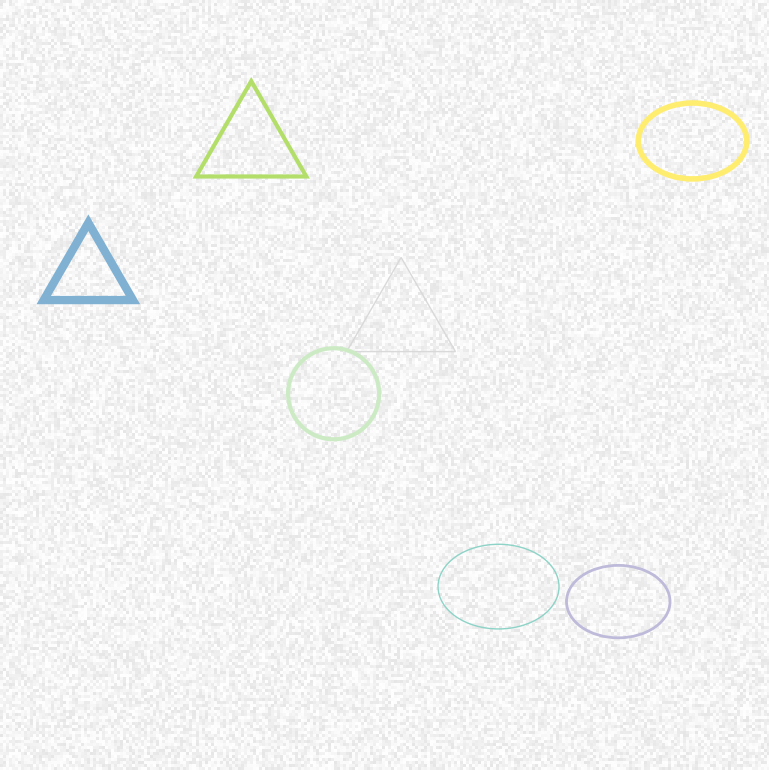[{"shape": "oval", "thickness": 0.5, "radius": 0.39, "center": [0.647, 0.238]}, {"shape": "oval", "thickness": 1, "radius": 0.34, "center": [0.803, 0.219]}, {"shape": "triangle", "thickness": 3, "radius": 0.33, "center": [0.115, 0.644]}, {"shape": "triangle", "thickness": 1.5, "radius": 0.41, "center": [0.326, 0.812]}, {"shape": "triangle", "thickness": 0.5, "radius": 0.41, "center": [0.521, 0.584]}, {"shape": "circle", "thickness": 1.5, "radius": 0.3, "center": [0.433, 0.489]}, {"shape": "oval", "thickness": 2, "radius": 0.35, "center": [0.899, 0.817]}]